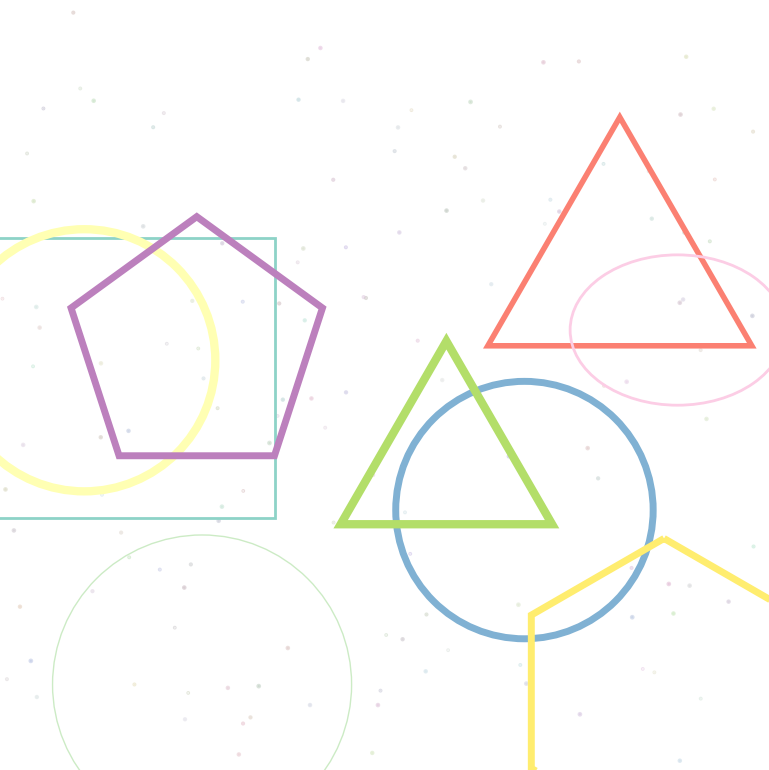[{"shape": "square", "thickness": 1, "radius": 0.91, "center": [0.176, 0.509]}, {"shape": "circle", "thickness": 3, "radius": 0.85, "center": [0.109, 0.532]}, {"shape": "triangle", "thickness": 2, "radius": 0.99, "center": [0.805, 0.65]}, {"shape": "circle", "thickness": 2.5, "radius": 0.84, "center": [0.681, 0.338]}, {"shape": "triangle", "thickness": 3, "radius": 0.79, "center": [0.58, 0.398]}, {"shape": "oval", "thickness": 1, "radius": 0.7, "center": [0.88, 0.571]}, {"shape": "pentagon", "thickness": 2.5, "radius": 0.86, "center": [0.256, 0.547]}, {"shape": "circle", "thickness": 0.5, "radius": 0.97, "center": [0.262, 0.111]}, {"shape": "hexagon", "thickness": 2.5, "radius": 1.0, "center": [0.862, 0.102]}]